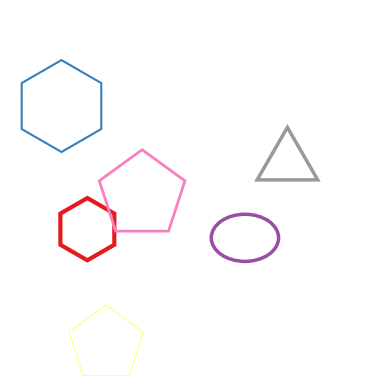[{"shape": "hexagon", "thickness": 3, "radius": 0.4, "center": [0.227, 0.405]}, {"shape": "hexagon", "thickness": 1.5, "radius": 0.6, "center": [0.16, 0.725]}, {"shape": "oval", "thickness": 2.5, "radius": 0.44, "center": [0.636, 0.382]}, {"shape": "pentagon", "thickness": 0.5, "radius": 0.51, "center": [0.276, 0.106]}, {"shape": "pentagon", "thickness": 2, "radius": 0.58, "center": [0.369, 0.494]}, {"shape": "triangle", "thickness": 2.5, "radius": 0.45, "center": [0.747, 0.578]}]